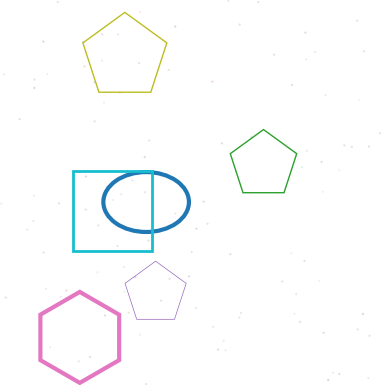[{"shape": "oval", "thickness": 3, "radius": 0.56, "center": [0.38, 0.475]}, {"shape": "pentagon", "thickness": 1, "radius": 0.45, "center": [0.684, 0.573]}, {"shape": "pentagon", "thickness": 0.5, "radius": 0.42, "center": [0.404, 0.238]}, {"shape": "hexagon", "thickness": 3, "radius": 0.59, "center": [0.207, 0.124]}, {"shape": "pentagon", "thickness": 1, "radius": 0.57, "center": [0.324, 0.853]}, {"shape": "square", "thickness": 2, "radius": 0.51, "center": [0.292, 0.452]}]